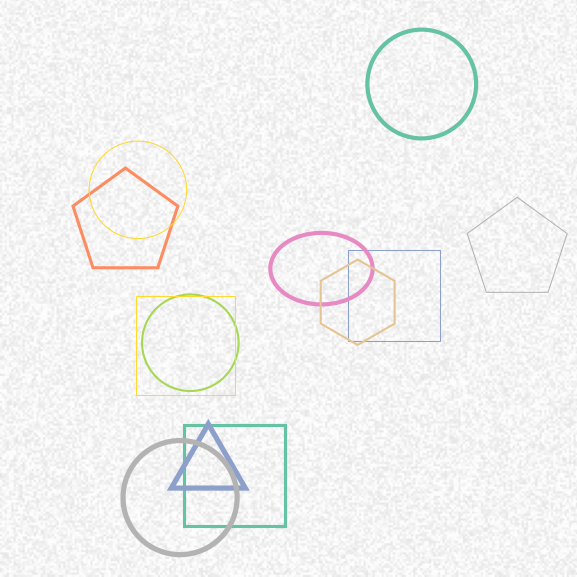[{"shape": "circle", "thickness": 2, "radius": 0.47, "center": [0.73, 0.854]}, {"shape": "square", "thickness": 1.5, "radius": 0.44, "center": [0.406, 0.176]}, {"shape": "pentagon", "thickness": 1.5, "radius": 0.48, "center": [0.217, 0.613]}, {"shape": "triangle", "thickness": 2.5, "radius": 0.37, "center": [0.361, 0.191]}, {"shape": "square", "thickness": 0.5, "radius": 0.4, "center": [0.683, 0.487]}, {"shape": "oval", "thickness": 2, "radius": 0.44, "center": [0.557, 0.534]}, {"shape": "circle", "thickness": 1, "radius": 0.42, "center": [0.33, 0.406]}, {"shape": "square", "thickness": 0.5, "radius": 0.43, "center": [0.322, 0.401]}, {"shape": "circle", "thickness": 0.5, "radius": 0.42, "center": [0.239, 0.67]}, {"shape": "hexagon", "thickness": 1, "radius": 0.37, "center": [0.619, 0.476]}, {"shape": "pentagon", "thickness": 0.5, "radius": 0.45, "center": [0.896, 0.567]}, {"shape": "circle", "thickness": 2.5, "radius": 0.49, "center": [0.312, 0.137]}]